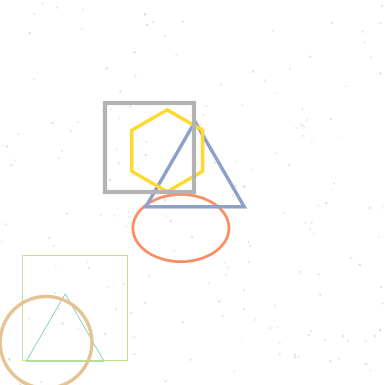[{"shape": "triangle", "thickness": 0.5, "radius": 0.58, "center": [0.169, 0.12]}, {"shape": "oval", "thickness": 2, "radius": 0.62, "center": [0.47, 0.408]}, {"shape": "triangle", "thickness": 2.5, "radius": 0.74, "center": [0.507, 0.537]}, {"shape": "square", "thickness": 0.5, "radius": 0.68, "center": [0.193, 0.201]}, {"shape": "hexagon", "thickness": 2.5, "radius": 0.53, "center": [0.434, 0.608]}, {"shape": "circle", "thickness": 2.5, "radius": 0.6, "center": [0.12, 0.111]}, {"shape": "square", "thickness": 3, "radius": 0.58, "center": [0.389, 0.617]}]